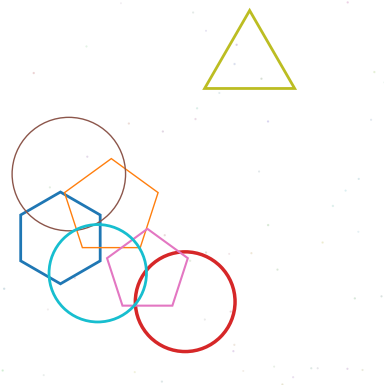[{"shape": "hexagon", "thickness": 2, "radius": 0.6, "center": [0.157, 0.382]}, {"shape": "pentagon", "thickness": 1, "radius": 0.64, "center": [0.289, 0.46]}, {"shape": "circle", "thickness": 2.5, "radius": 0.65, "center": [0.481, 0.216]}, {"shape": "circle", "thickness": 1, "radius": 0.74, "center": [0.179, 0.548]}, {"shape": "pentagon", "thickness": 1.5, "radius": 0.55, "center": [0.383, 0.295]}, {"shape": "triangle", "thickness": 2, "radius": 0.68, "center": [0.648, 0.838]}, {"shape": "circle", "thickness": 2, "radius": 0.63, "center": [0.254, 0.29]}]